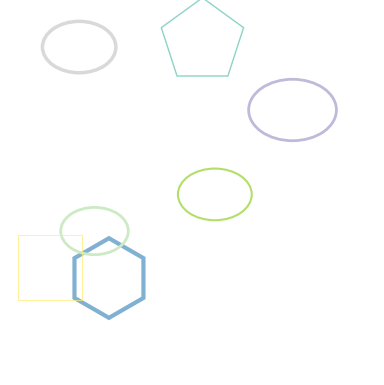[{"shape": "pentagon", "thickness": 1, "radius": 0.56, "center": [0.526, 0.893]}, {"shape": "oval", "thickness": 2, "radius": 0.57, "center": [0.76, 0.714]}, {"shape": "hexagon", "thickness": 3, "radius": 0.52, "center": [0.283, 0.278]}, {"shape": "oval", "thickness": 1.5, "radius": 0.48, "center": [0.558, 0.495]}, {"shape": "oval", "thickness": 2.5, "radius": 0.48, "center": [0.206, 0.878]}, {"shape": "oval", "thickness": 2, "radius": 0.44, "center": [0.246, 0.4]}, {"shape": "square", "thickness": 0.5, "radius": 0.42, "center": [0.13, 0.306]}]